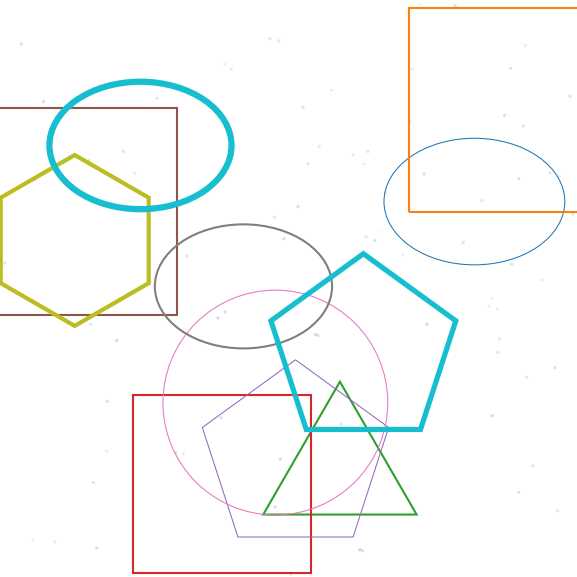[{"shape": "oval", "thickness": 0.5, "radius": 0.78, "center": [0.821, 0.65]}, {"shape": "square", "thickness": 1, "radius": 0.88, "center": [0.884, 0.809]}, {"shape": "triangle", "thickness": 1, "radius": 0.77, "center": [0.589, 0.185]}, {"shape": "square", "thickness": 1, "radius": 0.77, "center": [0.385, 0.161]}, {"shape": "pentagon", "thickness": 0.5, "radius": 0.85, "center": [0.512, 0.206]}, {"shape": "square", "thickness": 1, "radius": 0.9, "center": [0.127, 0.633]}, {"shape": "circle", "thickness": 0.5, "radius": 0.97, "center": [0.477, 0.302]}, {"shape": "oval", "thickness": 1, "radius": 0.77, "center": [0.422, 0.503]}, {"shape": "hexagon", "thickness": 2, "radius": 0.74, "center": [0.129, 0.583]}, {"shape": "pentagon", "thickness": 2.5, "radius": 0.84, "center": [0.629, 0.392]}, {"shape": "oval", "thickness": 3, "radius": 0.79, "center": [0.243, 0.747]}]